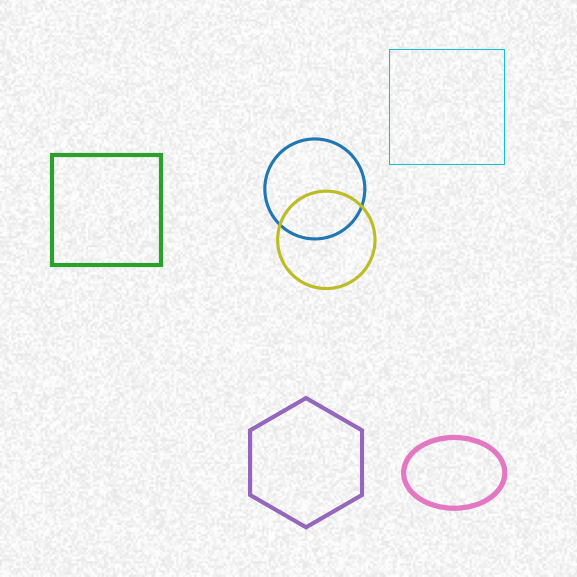[{"shape": "circle", "thickness": 1.5, "radius": 0.43, "center": [0.545, 0.672]}, {"shape": "square", "thickness": 2, "radius": 0.47, "center": [0.184, 0.636]}, {"shape": "hexagon", "thickness": 2, "radius": 0.56, "center": [0.53, 0.198]}, {"shape": "oval", "thickness": 2.5, "radius": 0.44, "center": [0.787, 0.18]}, {"shape": "circle", "thickness": 1.5, "radius": 0.42, "center": [0.565, 0.584]}, {"shape": "square", "thickness": 0.5, "radius": 0.5, "center": [0.773, 0.814]}]